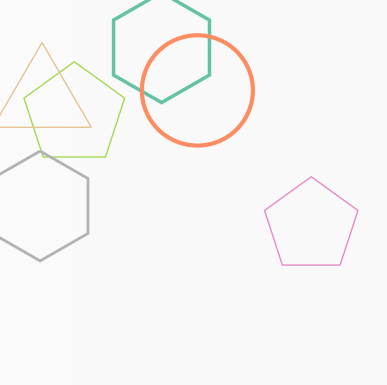[{"shape": "hexagon", "thickness": 2.5, "radius": 0.71, "center": [0.417, 0.876]}, {"shape": "circle", "thickness": 3, "radius": 0.72, "center": [0.509, 0.765]}, {"shape": "pentagon", "thickness": 1, "radius": 0.63, "center": [0.803, 0.414]}, {"shape": "pentagon", "thickness": 1, "radius": 0.68, "center": [0.192, 0.703]}, {"shape": "triangle", "thickness": 1, "radius": 0.73, "center": [0.109, 0.743]}, {"shape": "hexagon", "thickness": 2, "radius": 0.71, "center": [0.104, 0.465]}]